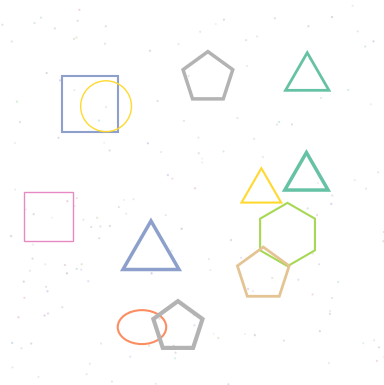[{"shape": "triangle", "thickness": 2, "radius": 0.33, "center": [0.798, 0.798]}, {"shape": "triangle", "thickness": 2.5, "radius": 0.32, "center": [0.796, 0.539]}, {"shape": "oval", "thickness": 1.5, "radius": 0.32, "center": [0.369, 0.15]}, {"shape": "square", "thickness": 1.5, "radius": 0.37, "center": [0.234, 0.731]}, {"shape": "triangle", "thickness": 2.5, "radius": 0.42, "center": [0.392, 0.342]}, {"shape": "square", "thickness": 1, "radius": 0.32, "center": [0.125, 0.437]}, {"shape": "hexagon", "thickness": 1.5, "radius": 0.41, "center": [0.747, 0.391]}, {"shape": "circle", "thickness": 1, "radius": 0.33, "center": [0.275, 0.724]}, {"shape": "triangle", "thickness": 1.5, "radius": 0.3, "center": [0.679, 0.504]}, {"shape": "pentagon", "thickness": 2, "radius": 0.35, "center": [0.684, 0.288]}, {"shape": "pentagon", "thickness": 3, "radius": 0.34, "center": [0.462, 0.151]}, {"shape": "pentagon", "thickness": 2.5, "radius": 0.34, "center": [0.54, 0.798]}]